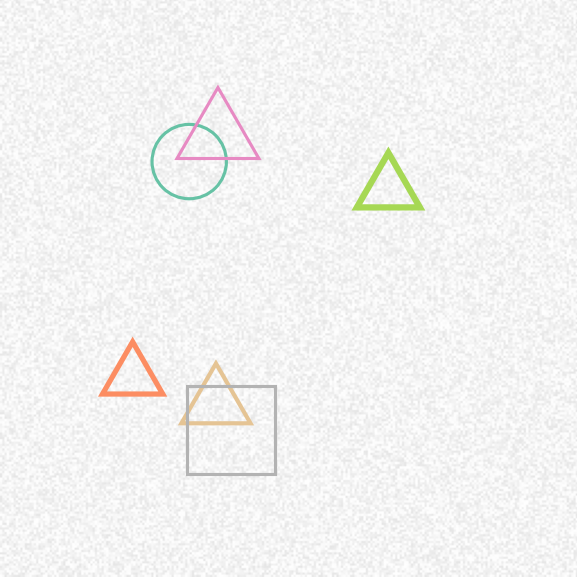[{"shape": "circle", "thickness": 1.5, "radius": 0.32, "center": [0.328, 0.719]}, {"shape": "triangle", "thickness": 2.5, "radius": 0.3, "center": [0.23, 0.347]}, {"shape": "triangle", "thickness": 1.5, "radius": 0.41, "center": [0.377, 0.766]}, {"shape": "triangle", "thickness": 3, "radius": 0.32, "center": [0.673, 0.672]}, {"shape": "triangle", "thickness": 2, "radius": 0.35, "center": [0.374, 0.301]}, {"shape": "square", "thickness": 1.5, "radius": 0.38, "center": [0.4, 0.255]}]